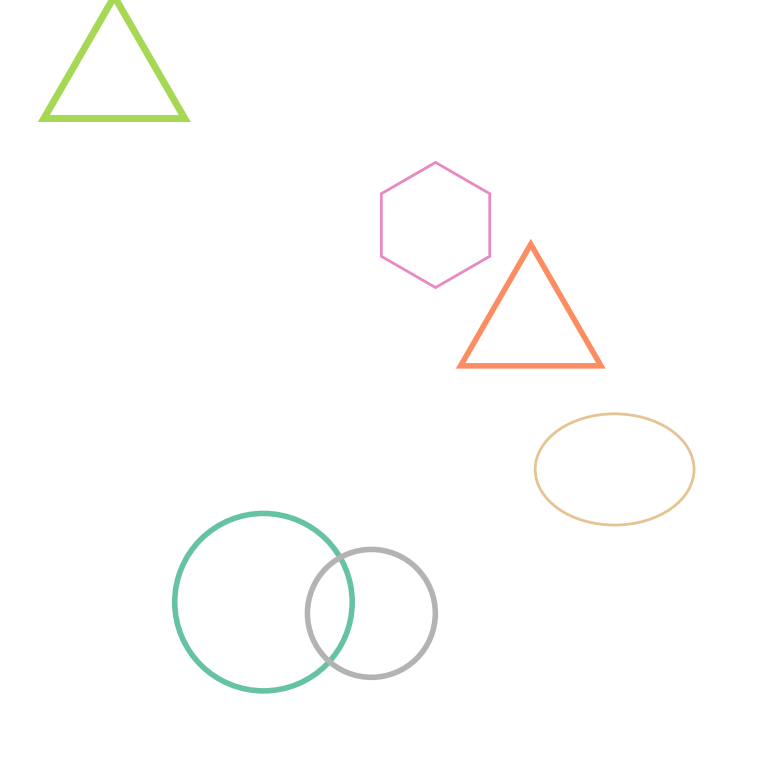[{"shape": "circle", "thickness": 2, "radius": 0.58, "center": [0.342, 0.218]}, {"shape": "triangle", "thickness": 2, "radius": 0.53, "center": [0.689, 0.578]}, {"shape": "hexagon", "thickness": 1, "radius": 0.41, "center": [0.566, 0.708]}, {"shape": "triangle", "thickness": 2.5, "radius": 0.53, "center": [0.148, 0.899]}, {"shape": "oval", "thickness": 1, "radius": 0.52, "center": [0.798, 0.39]}, {"shape": "circle", "thickness": 2, "radius": 0.42, "center": [0.482, 0.203]}]